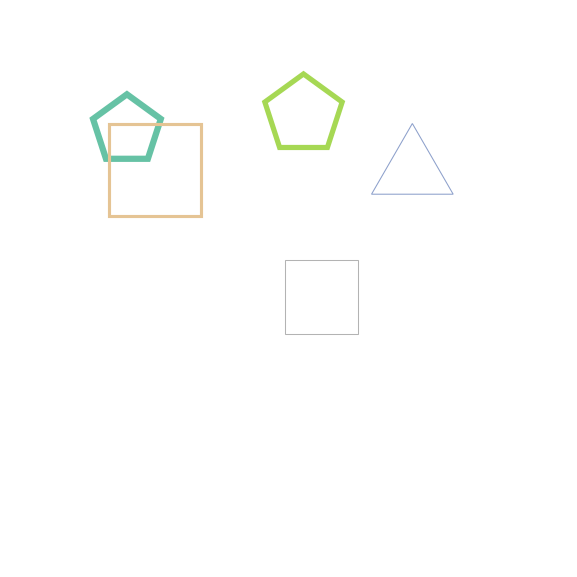[{"shape": "pentagon", "thickness": 3, "radius": 0.31, "center": [0.22, 0.774]}, {"shape": "triangle", "thickness": 0.5, "radius": 0.41, "center": [0.714, 0.704]}, {"shape": "pentagon", "thickness": 2.5, "radius": 0.35, "center": [0.526, 0.801]}, {"shape": "square", "thickness": 1.5, "radius": 0.4, "center": [0.269, 0.705]}, {"shape": "square", "thickness": 0.5, "radius": 0.32, "center": [0.557, 0.485]}]